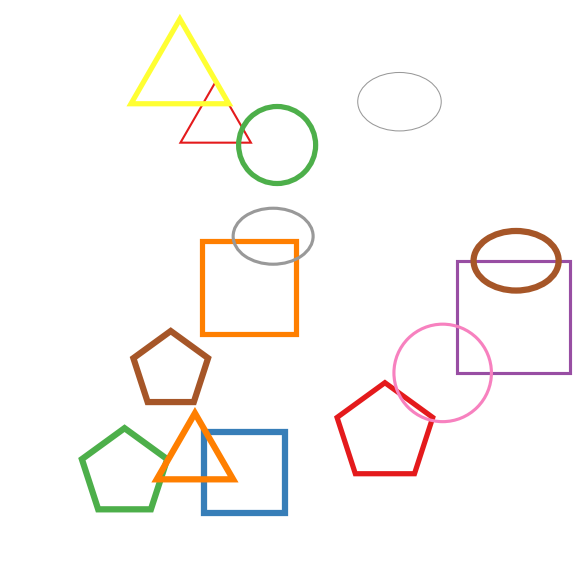[{"shape": "triangle", "thickness": 1, "radius": 0.35, "center": [0.373, 0.787]}, {"shape": "pentagon", "thickness": 2.5, "radius": 0.44, "center": [0.667, 0.249]}, {"shape": "square", "thickness": 3, "radius": 0.35, "center": [0.423, 0.181]}, {"shape": "circle", "thickness": 2.5, "radius": 0.33, "center": [0.48, 0.748]}, {"shape": "pentagon", "thickness": 3, "radius": 0.39, "center": [0.216, 0.18]}, {"shape": "square", "thickness": 1.5, "radius": 0.49, "center": [0.889, 0.451]}, {"shape": "triangle", "thickness": 3, "radius": 0.38, "center": [0.338, 0.207]}, {"shape": "square", "thickness": 2.5, "radius": 0.4, "center": [0.431, 0.502]}, {"shape": "triangle", "thickness": 2.5, "radius": 0.49, "center": [0.312, 0.868]}, {"shape": "pentagon", "thickness": 3, "radius": 0.34, "center": [0.296, 0.358]}, {"shape": "oval", "thickness": 3, "radius": 0.37, "center": [0.894, 0.548]}, {"shape": "circle", "thickness": 1.5, "radius": 0.42, "center": [0.767, 0.353]}, {"shape": "oval", "thickness": 1.5, "radius": 0.35, "center": [0.473, 0.59]}, {"shape": "oval", "thickness": 0.5, "radius": 0.36, "center": [0.692, 0.823]}]